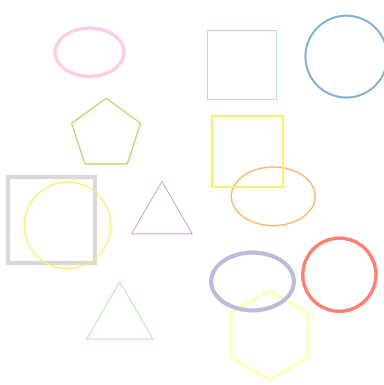[{"shape": "square", "thickness": 0.5, "radius": 0.45, "center": [0.627, 0.832]}, {"shape": "hexagon", "thickness": 2, "radius": 0.58, "center": [0.7, 0.129]}, {"shape": "oval", "thickness": 3, "radius": 0.54, "center": [0.656, 0.269]}, {"shape": "circle", "thickness": 2.5, "radius": 0.48, "center": [0.882, 0.286]}, {"shape": "circle", "thickness": 1.5, "radius": 0.53, "center": [0.9, 0.853]}, {"shape": "oval", "thickness": 1, "radius": 0.54, "center": [0.71, 0.49]}, {"shape": "pentagon", "thickness": 1, "radius": 0.47, "center": [0.276, 0.651]}, {"shape": "oval", "thickness": 2.5, "radius": 0.45, "center": [0.233, 0.864]}, {"shape": "square", "thickness": 3, "radius": 0.56, "center": [0.134, 0.43]}, {"shape": "triangle", "thickness": 0.5, "radius": 0.46, "center": [0.421, 0.438]}, {"shape": "triangle", "thickness": 1, "radius": 0.5, "center": [0.311, 0.169]}, {"shape": "circle", "thickness": 1, "radius": 0.56, "center": [0.175, 0.415]}, {"shape": "square", "thickness": 1.5, "radius": 0.46, "center": [0.642, 0.607]}]